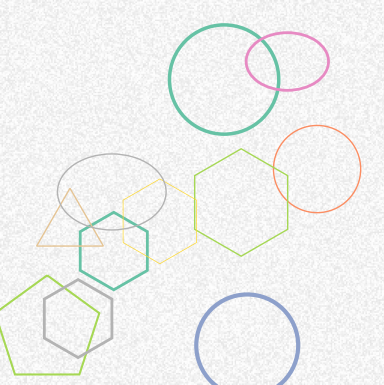[{"shape": "hexagon", "thickness": 2, "radius": 0.5, "center": [0.296, 0.348]}, {"shape": "circle", "thickness": 2.5, "radius": 0.71, "center": [0.582, 0.793]}, {"shape": "circle", "thickness": 1, "radius": 0.57, "center": [0.824, 0.561]}, {"shape": "circle", "thickness": 3, "radius": 0.66, "center": [0.642, 0.103]}, {"shape": "oval", "thickness": 2, "radius": 0.53, "center": [0.746, 0.84]}, {"shape": "pentagon", "thickness": 1.5, "radius": 0.71, "center": [0.123, 0.143]}, {"shape": "hexagon", "thickness": 1, "radius": 0.7, "center": [0.626, 0.474]}, {"shape": "hexagon", "thickness": 0.5, "radius": 0.55, "center": [0.415, 0.425]}, {"shape": "triangle", "thickness": 1, "radius": 0.5, "center": [0.182, 0.411]}, {"shape": "hexagon", "thickness": 2, "radius": 0.51, "center": [0.203, 0.173]}, {"shape": "oval", "thickness": 1, "radius": 0.71, "center": [0.29, 0.501]}]